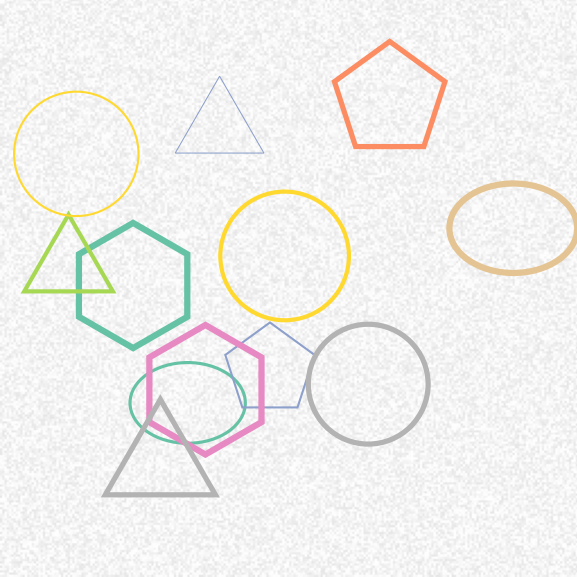[{"shape": "hexagon", "thickness": 3, "radius": 0.54, "center": [0.23, 0.505]}, {"shape": "oval", "thickness": 1.5, "radius": 0.5, "center": [0.325, 0.301]}, {"shape": "pentagon", "thickness": 2.5, "radius": 0.5, "center": [0.675, 0.827]}, {"shape": "pentagon", "thickness": 1, "radius": 0.41, "center": [0.467, 0.359]}, {"shape": "triangle", "thickness": 0.5, "radius": 0.44, "center": [0.38, 0.778]}, {"shape": "hexagon", "thickness": 3, "radius": 0.56, "center": [0.356, 0.324]}, {"shape": "triangle", "thickness": 2, "radius": 0.44, "center": [0.119, 0.539]}, {"shape": "circle", "thickness": 1, "radius": 0.54, "center": [0.132, 0.733]}, {"shape": "circle", "thickness": 2, "radius": 0.56, "center": [0.493, 0.556]}, {"shape": "oval", "thickness": 3, "radius": 0.55, "center": [0.889, 0.604]}, {"shape": "triangle", "thickness": 2.5, "radius": 0.55, "center": [0.278, 0.197]}, {"shape": "circle", "thickness": 2.5, "radius": 0.52, "center": [0.638, 0.334]}]